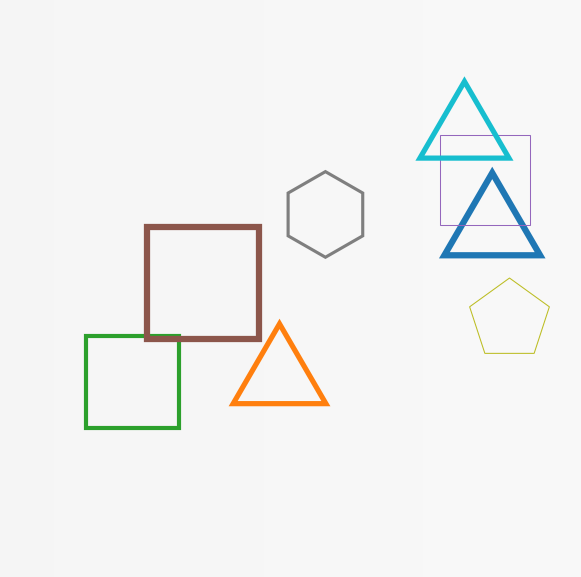[{"shape": "triangle", "thickness": 3, "radius": 0.48, "center": [0.847, 0.605]}, {"shape": "triangle", "thickness": 2.5, "radius": 0.46, "center": [0.481, 0.346]}, {"shape": "square", "thickness": 2, "radius": 0.4, "center": [0.228, 0.338]}, {"shape": "square", "thickness": 0.5, "radius": 0.39, "center": [0.834, 0.688]}, {"shape": "square", "thickness": 3, "radius": 0.48, "center": [0.35, 0.509]}, {"shape": "hexagon", "thickness": 1.5, "radius": 0.37, "center": [0.56, 0.628]}, {"shape": "pentagon", "thickness": 0.5, "radius": 0.36, "center": [0.877, 0.446]}, {"shape": "triangle", "thickness": 2.5, "radius": 0.44, "center": [0.799, 0.77]}]